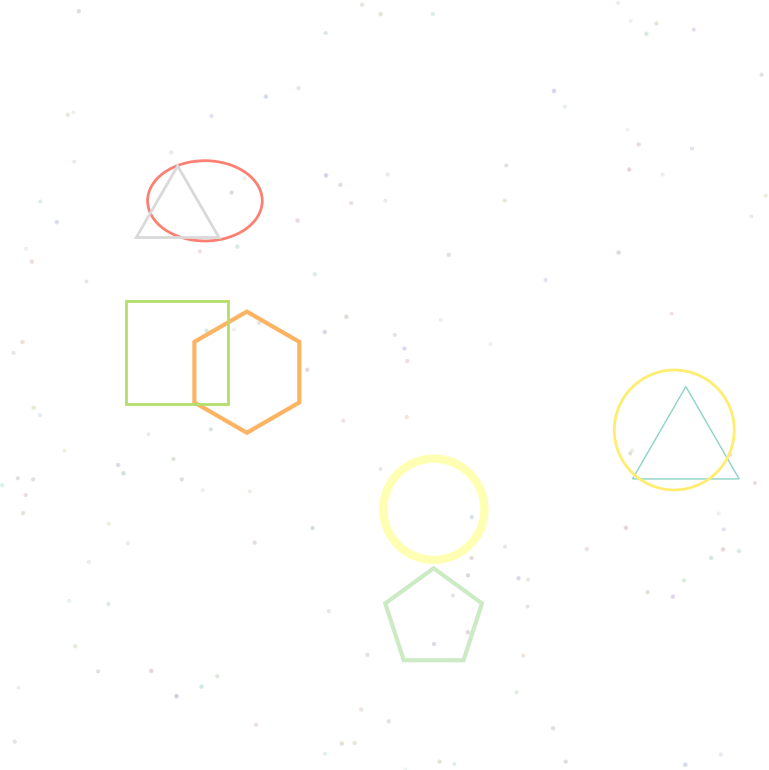[{"shape": "triangle", "thickness": 0.5, "radius": 0.4, "center": [0.891, 0.418]}, {"shape": "circle", "thickness": 3, "radius": 0.33, "center": [0.563, 0.339]}, {"shape": "oval", "thickness": 1, "radius": 0.37, "center": [0.266, 0.739]}, {"shape": "hexagon", "thickness": 1.5, "radius": 0.39, "center": [0.321, 0.517]}, {"shape": "square", "thickness": 1, "radius": 0.33, "center": [0.229, 0.542]}, {"shape": "triangle", "thickness": 1, "radius": 0.31, "center": [0.231, 0.723]}, {"shape": "pentagon", "thickness": 1.5, "radius": 0.33, "center": [0.563, 0.196]}, {"shape": "circle", "thickness": 1, "radius": 0.39, "center": [0.876, 0.442]}]